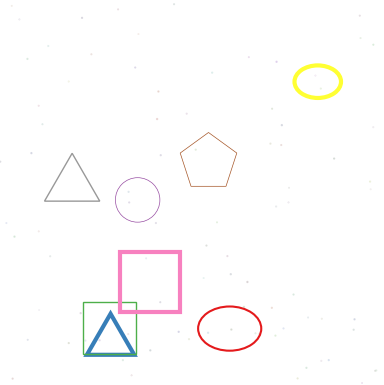[{"shape": "oval", "thickness": 1.5, "radius": 0.41, "center": [0.597, 0.147]}, {"shape": "triangle", "thickness": 3, "radius": 0.36, "center": [0.287, 0.114]}, {"shape": "square", "thickness": 1, "radius": 0.34, "center": [0.284, 0.148]}, {"shape": "circle", "thickness": 0.5, "radius": 0.29, "center": [0.357, 0.481]}, {"shape": "oval", "thickness": 3, "radius": 0.3, "center": [0.825, 0.788]}, {"shape": "pentagon", "thickness": 0.5, "radius": 0.39, "center": [0.542, 0.579]}, {"shape": "square", "thickness": 3, "radius": 0.39, "center": [0.39, 0.268]}, {"shape": "triangle", "thickness": 1, "radius": 0.41, "center": [0.187, 0.519]}]